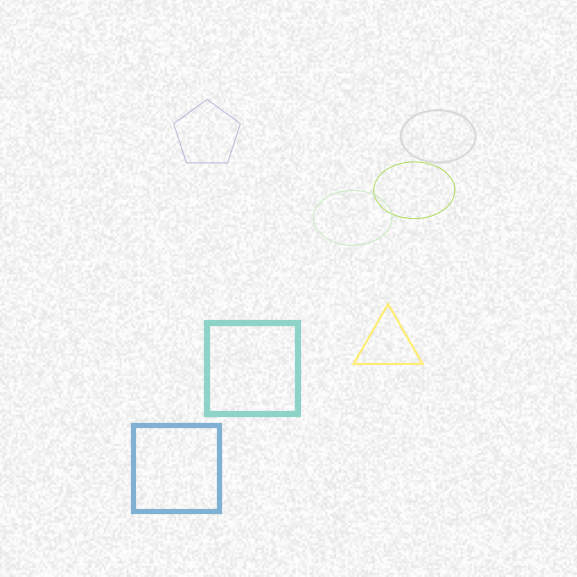[{"shape": "square", "thickness": 3, "radius": 0.39, "center": [0.437, 0.361]}, {"shape": "pentagon", "thickness": 0.5, "radius": 0.3, "center": [0.358, 0.766]}, {"shape": "square", "thickness": 2.5, "radius": 0.37, "center": [0.304, 0.189]}, {"shape": "oval", "thickness": 0.5, "radius": 0.35, "center": [0.717, 0.67]}, {"shape": "oval", "thickness": 1, "radius": 0.32, "center": [0.759, 0.763]}, {"shape": "oval", "thickness": 0.5, "radius": 0.34, "center": [0.611, 0.622]}, {"shape": "triangle", "thickness": 1, "radius": 0.35, "center": [0.672, 0.404]}]